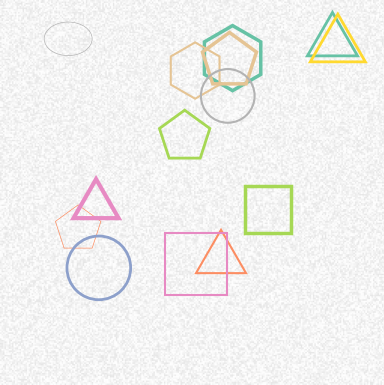[{"shape": "hexagon", "thickness": 2.5, "radius": 0.42, "center": [0.604, 0.849]}, {"shape": "triangle", "thickness": 2, "radius": 0.38, "center": [0.864, 0.893]}, {"shape": "triangle", "thickness": 1.5, "radius": 0.38, "center": [0.574, 0.328]}, {"shape": "pentagon", "thickness": 0.5, "radius": 0.31, "center": [0.203, 0.406]}, {"shape": "circle", "thickness": 2, "radius": 0.41, "center": [0.257, 0.304]}, {"shape": "triangle", "thickness": 3, "radius": 0.34, "center": [0.249, 0.467]}, {"shape": "square", "thickness": 1.5, "radius": 0.4, "center": [0.509, 0.314]}, {"shape": "pentagon", "thickness": 2, "radius": 0.34, "center": [0.48, 0.645]}, {"shape": "square", "thickness": 2.5, "radius": 0.3, "center": [0.697, 0.456]}, {"shape": "triangle", "thickness": 2, "radius": 0.41, "center": [0.877, 0.881]}, {"shape": "pentagon", "thickness": 2.5, "radius": 0.37, "center": [0.596, 0.842]}, {"shape": "hexagon", "thickness": 1.5, "radius": 0.37, "center": [0.507, 0.817]}, {"shape": "oval", "thickness": 0.5, "radius": 0.31, "center": [0.177, 0.899]}, {"shape": "circle", "thickness": 1.5, "radius": 0.35, "center": [0.592, 0.751]}]